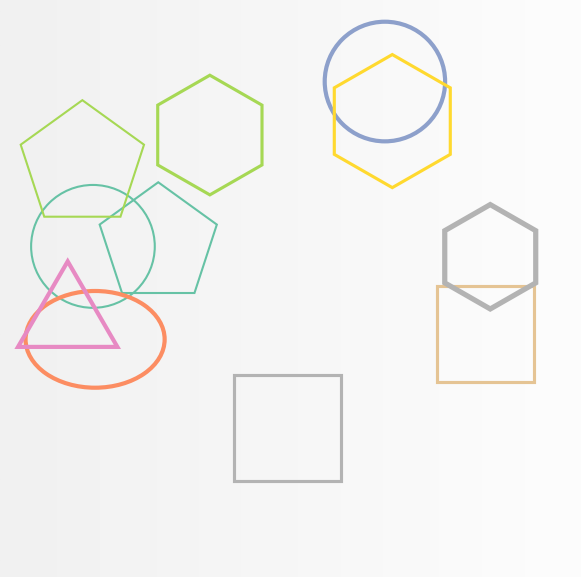[{"shape": "pentagon", "thickness": 1, "radius": 0.53, "center": [0.272, 0.578]}, {"shape": "circle", "thickness": 1, "radius": 0.53, "center": [0.16, 0.573]}, {"shape": "oval", "thickness": 2, "radius": 0.6, "center": [0.164, 0.412]}, {"shape": "circle", "thickness": 2, "radius": 0.52, "center": [0.662, 0.858]}, {"shape": "triangle", "thickness": 2, "radius": 0.49, "center": [0.116, 0.448]}, {"shape": "hexagon", "thickness": 1.5, "radius": 0.52, "center": [0.361, 0.765]}, {"shape": "pentagon", "thickness": 1, "radius": 0.56, "center": [0.142, 0.714]}, {"shape": "hexagon", "thickness": 1.5, "radius": 0.58, "center": [0.675, 0.789]}, {"shape": "square", "thickness": 1.5, "radius": 0.42, "center": [0.836, 0.421]}, {"shape": "hexagon", "thickness": 2.5, "radius": 0.45, "center": [0.843, 0.554]}, {"shape": "square", "thickness": 1.5, "radius": 0.46, "center": [0.495, 0.258]}]